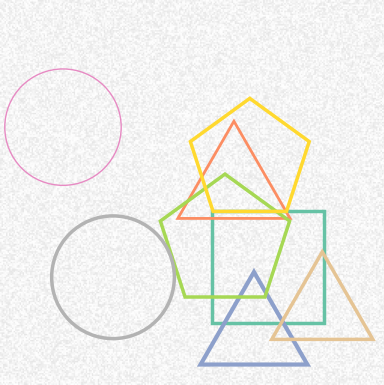[{"shape": "square", "thickness": 2.5, "radius": 0.73, "center": [0.696, 0.306]}, {"shape": "triangle", "thickness": 2, "radius": 0.84, "center": [0.608, 0.517]}, {"shape": "triangle", "thickness": 3, "radius": 0.8, "center": [0.66, 0.133]}, {"shape": "circle", "thickness": 1, "radius": 0.76, "center": [0.164, 0.67]}, {"shape": "pentagon", "thickness": 2.5, "radius": 0.88, "center": [0.584, 0.371]}, {"shape": "pentagon", "thickness": 2.5, "radius": 0.81, "center": [0.649, 0.582]}, {"shape": "triangle", "thickness": 2.5, "radius": 0.76, "center": [0.837, 0.194]}, {"shape": "circle", "thickness": 2.5, "radius": 0.8, "center": [0.294, 0.28]}]